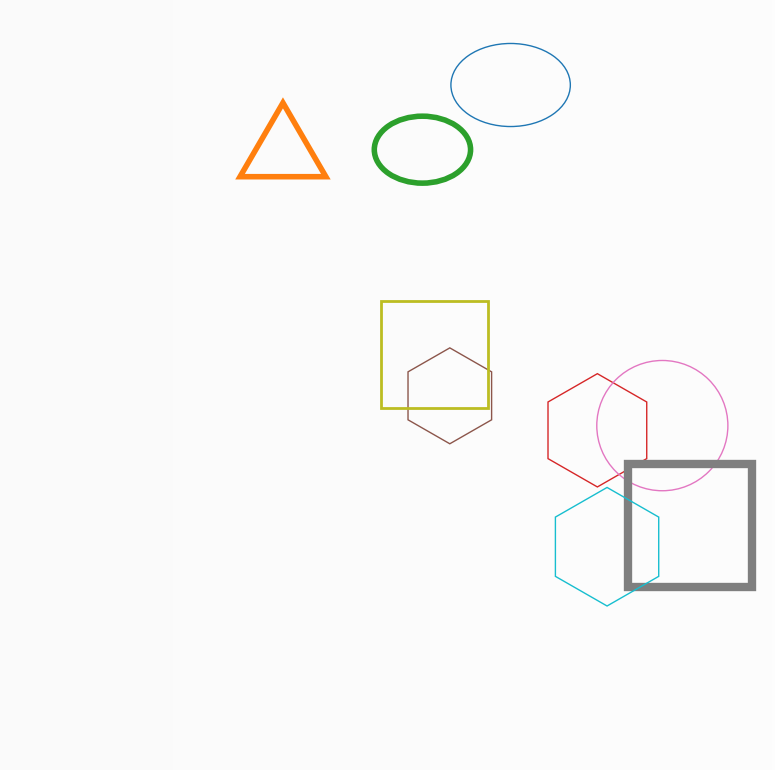[{"shape": "oval", "thickness": 0.5, "radius": 0.39, "center": [0.659, 0.89]}, {"shape": "triangle", "thickness": 2, "radius": 0.32, "center": [0.365, 0.802]}, {"shape": "oval", "thickness": 2, "radius": 0.31, "center": [0.545, 0.806]}, {"shape": "hexagon", "thickness": 0.5, "radius": 0.37, "center": [0.771, 0.441]}, {"shape": "hexagon", "thickness": 0.5, "radius": 0.31, "center": [0.58, 0.486]}, {"shape": "circle", "thickness": 0.5, "radius": 0.42, "center": [0.855, 0.447]}, {"shape": "square", "thickness": 3, "radius": 0.4, "center": [0.89, 0.317]}, {"shape": "square", "thickness": 1, "radius": 0.35, "center": [0.561, 0.54]}, {"shape": "hexagon", "thickness": 0.5, "radius": 0.38, "center": [0.783, 0.29]}]